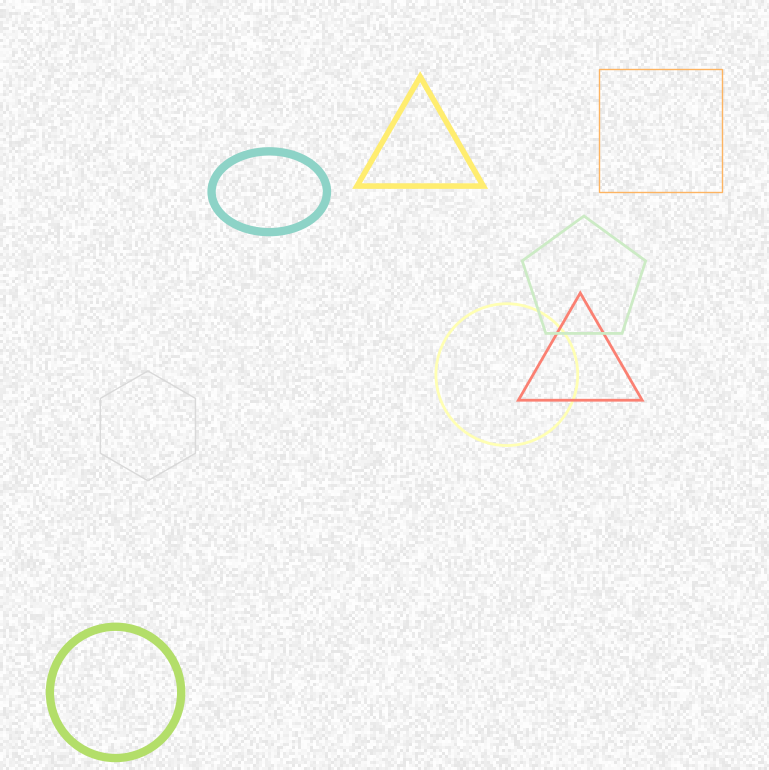[{"shape": "oval", "thickness": 3, "radius": 0.37, "center": [0.35, 0.751]}, {"shape": "circle", "thickness": 1, "radius": 0.46, "center": [0.658, 0.513]}, {"shape": "triangle", "thickness": 1, "radius": 0.46, "center": [0.754, 0.527]}, {"shape": "square", "thickness": 0.5, "radius": 0.4, "center": [0.858, 0.831]}, {"shape": "circle", "thickness": 3, "radius": 0.43, "center": [0.15, 0.101]}, {"shape": "hexagon", "thickness": 0.5, "radius": 0.36, "center": [0.192, 0.447]}, {"shape": "pentagon", "thickness": 1, "radius": 0.42, "center": [0.758, 0.635]}, {"shape": "triangle", "thickness": 2, "radius": 0.47, "center": [0.546, 0.806]}]